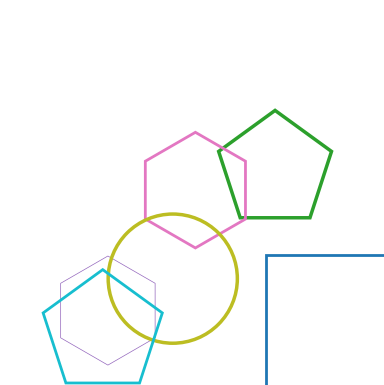[{"shape": "square", "thickness": 2, "radius": 0.91, "center": [0.871, 0.156]}, {"shape": "pentagon", "thickness": 2.5, "radius": 0.77, "center": [0.714, 0.559]}, {"shape": "hexagon", "thickness": 0.5, "radius": 0.71, "center": [0.28, 0.193]}, {"shape": "hexagon", "thickness": 2, "radius": 0.75, "center": [0.508, 0.506]}, {"shape": "circle", "thickness": 2.5, "radius": 0.84, "center": [0.449, 0.276]}, {"shape": "pentagon", "thickness": 2, "radius": 0.81, "center": [0.267, 0.137]}]